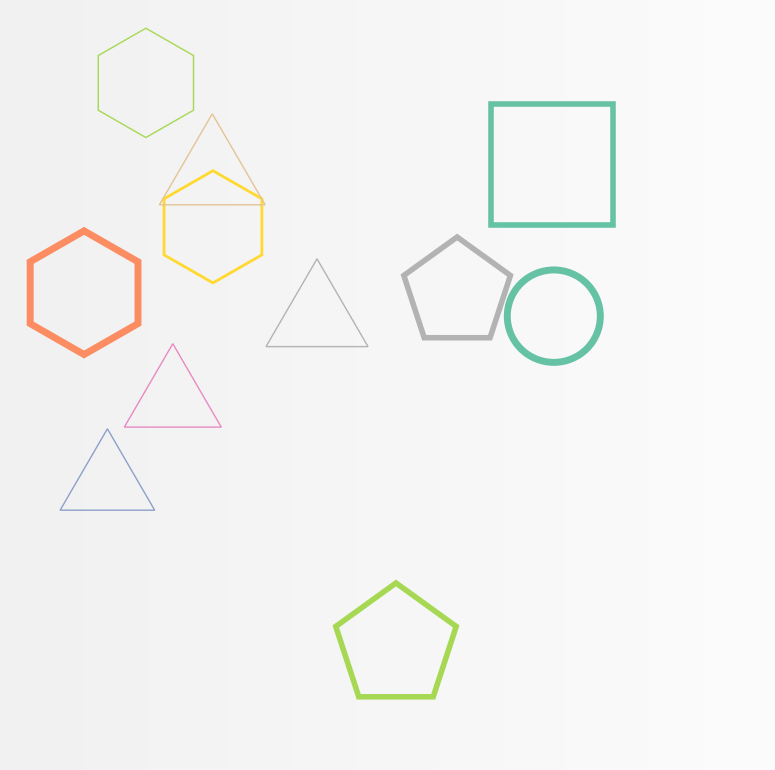[{"shape": "square", "thickness": 2, "radius": 0.39, "center": [0.712, 0.786]}, {"shape": "circle", "thickness": 2.5, "radius": 0.3, "center": [0.715, 0.589]}, {"shape": "hexagon", "thickness": 2.5, "radius": 0.4, "center": [0.108, 0.62]}, {"shape": "triangle", "thickness": 0.5, "radius": 0.35, "center": [0.139, 0.373]}, {"shape": "triangle", "thickness": 0.5, "radius": 0.36, "center": [0.223, 0.481]}, {"shape": "pentagon", "thickness": 2, "radius": 0.41, "center": [0.511, 0.161]}, {"shape": "hexagon", "thickness": 0.5, "radius": 0.35, "center": [0.188, 0.892]}, {"shape": "hexagon", "thickness": 1, "radius": 0.36, "center": [0.275, 0.705]}, {"shape": "triangle", "thickness": 0.5, "radius": 0.39, "center": [0.274, 0.773]}, {"shape": "pentagon", "thickness": 2, "radius": 0.36, "center": [0.59, 0.62]}, {"shape": "triangle", "thickness": 0.5, "radius": 0.38, "center": [0.409, 0.588]}]